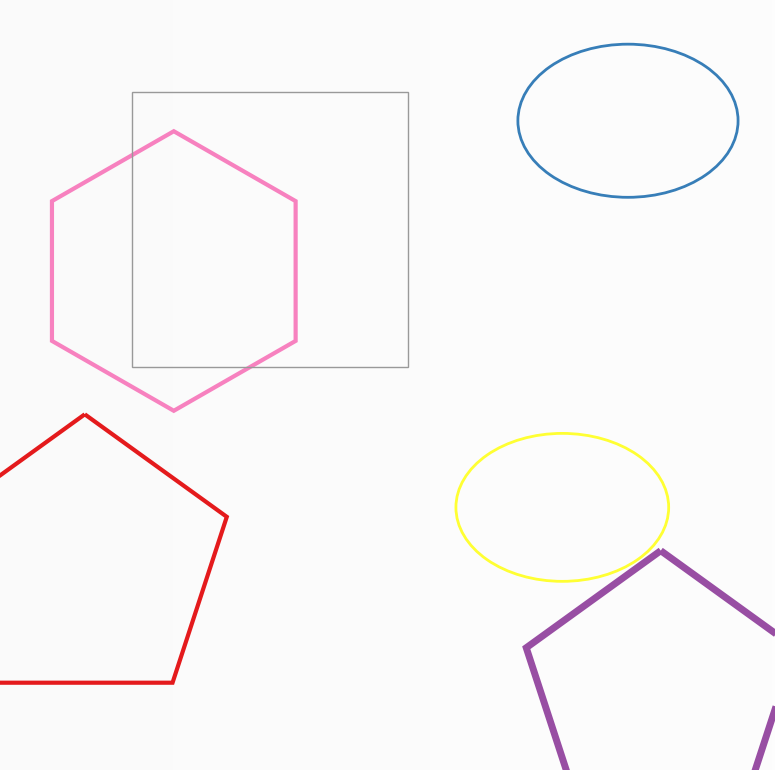[{"shape": "pentagon", "thickness": 1.5, "radius": 0.96, "center": [0.109, 0.269]}, {"shape": "oval", "thickness": 1, "radius": 0.71, "center": [0.81, 0.843]}, {"shape": "pentagon", "thickness": 2.5, "radius": 0.91, "center": [0.853, 0.102]}, {"shape": "oval", "thickness": 1, "radius": 0.69, "center": [0.726, 0.341]}, {"shape": "hexagon", "thickness": 1.5, "radius": 0.91, "center": [0.224, 0.648]}, {"shape": "square", "thickness": 0.5, "radius": 0.89, "center": [0.348, 0.702]}]